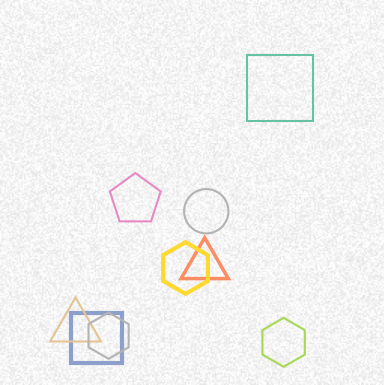[{"shape": "square", "thickness": 1.5, "radius": 0.43, "center": [0.727, 0.771]}, {"shape": "triangle", "thickness": 2.5, "radius": 0.35, "center": [0.532, 0.312]}, {"shape": "square", "thickness": 3, "radius": 0.33, "center": [0.25, 0.122]}, {"shape": "pentagon", "thickness": 1.5, "radius": 0.35, "center": [0.351, 0.481]}, {"shape": "hexagon", "thickness": 1.5, "radius": 0.32, "center": [0.737, 0.111]}, {"shape": "hexagon", "thickness": 3, "radius": 0.34, "center": [0.482, 0.304]}, {"shape": "triangle", "thickness": 1.5, "radius": 0.38, "center": [0.196, 0.151]}, {"shape": "hexagon", "thickness": 1.5, "radius": 0.3, "center": [0.282, 0.128]}, {"shape": "circle", "thickness": 1.5, "radius": 0.29, "center": [0.536, 0.451]}]